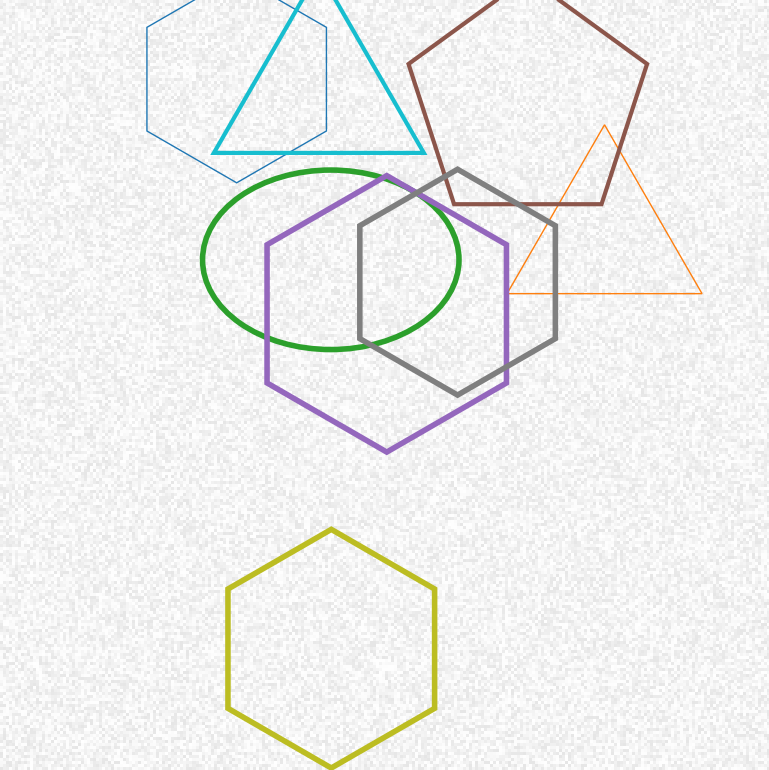[{"shape": "hexagon", "thickness": 0.5, "radius": 0.67, "center": [0.307, 0.897]}, {"shape": "triangle", "thickness": 0.5, "radius": 0.73, "center": [0.785, 0.692]}, {"shape": "oval", "thickness": 2, "radius": 0.83, "center": [0.43, 0.663]}, {"shape": "hexagon", "thickness": 2, "radius": 0.9, "center": [0.502, 0.592]}, {"shape": "pentagon", "thickness": 1.5, "radius": 0.81, "center": [0.685, 0.867]}, {"shape": "hexagon", "thickness": 2, "radius": 0.73, "center": [0.594, 0.634]}, {"shape": "hexagon", "thickness": 2, "radius": 0.77, "center": [0.43, 0.158]}, {"shape": "triangle", "thickness": 1.5, "radius": 0.79, "center": [0.414, 0.88]}]